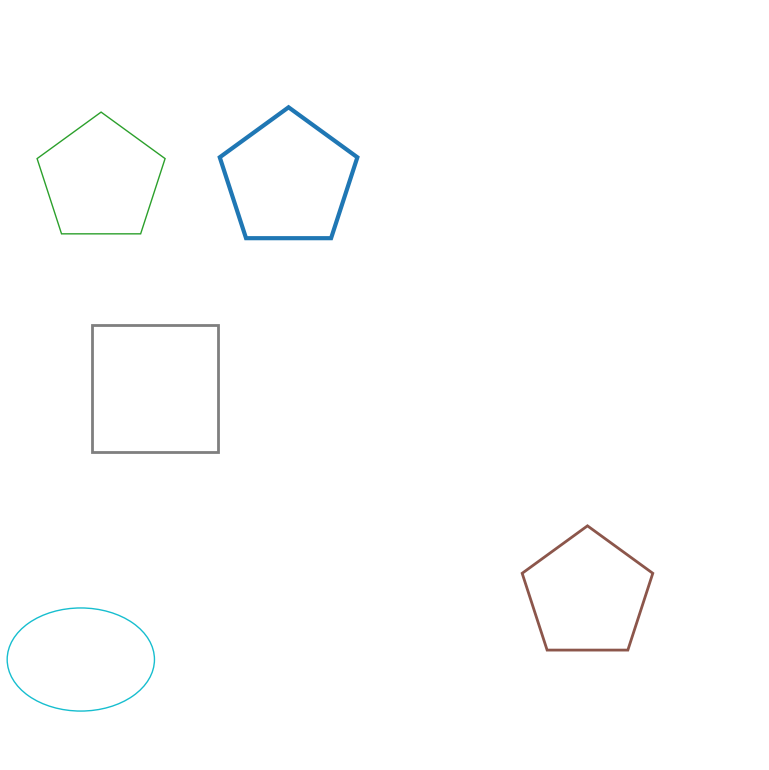[{"shape": "pentagon", "thickness": 1.5, "radius": 0.47, "center": [0.375, 0.767]}, {"shape": "pentagon", "thickness": 0.5, "radius": 0.44, "center": [0.131, 0.767]}, {"shape": "pentagon", "thickness": 1, "radius": 0.45, "center": [0.763, 0.228]}, {"shape": "square", "thickness": 1, "radius": 0.41, "center": [0.201, 0.496]}, {"shape": "oval", "thickness": 0.5, "radius": 0.48, "center": [0.105, 0.143]}]